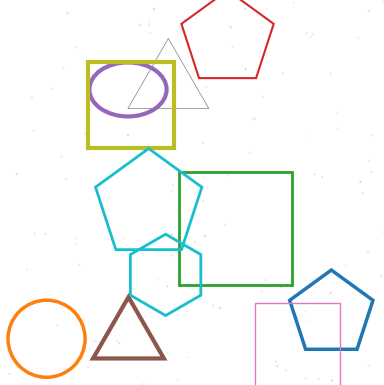[{"shape": "pentagon", "thickness": 2.5, "radius": 0.57, "center": [0.861, 0.185]}, {"shape": "circle", "thickness": 2.5, "radius": 0.5, "center": [0.121, 0.12]}, {"shape": "square", "thickness": 2, "radius": 0.74, "center": [0.611, 0.407]}, {"shape": "pentagon", "thickness": 1.5, "radius": 0.63, "center": [0.591, 0.899]}, {"shape": "oval", "thickness": 3, "radius": 0.5, "center": [0.332, 0.768]}, {"shape": "triangle", "thickness": 3, "radius": 0.53, "center": [0.334, 0.122]}, {"shape": "square", "thickness": 1, "radius": 0.56, "center": [0.773, 0.101]}, {"shape": "triangle", "thickness": 0.5, "radius": 0.61, "center": [0.437, 0.779]}, {"shape": "square", "thickness": 3, "radius": 0.56, "center": [0.34, 0.727]}, {"shape": "pentagon", "thickness": 2, "radius": 0.73, "center": [0.386, 0.469]}, {"shape": "hexagon", "thickness": 2, "radius": 0.53, "center": [0.43, 0.286]}]